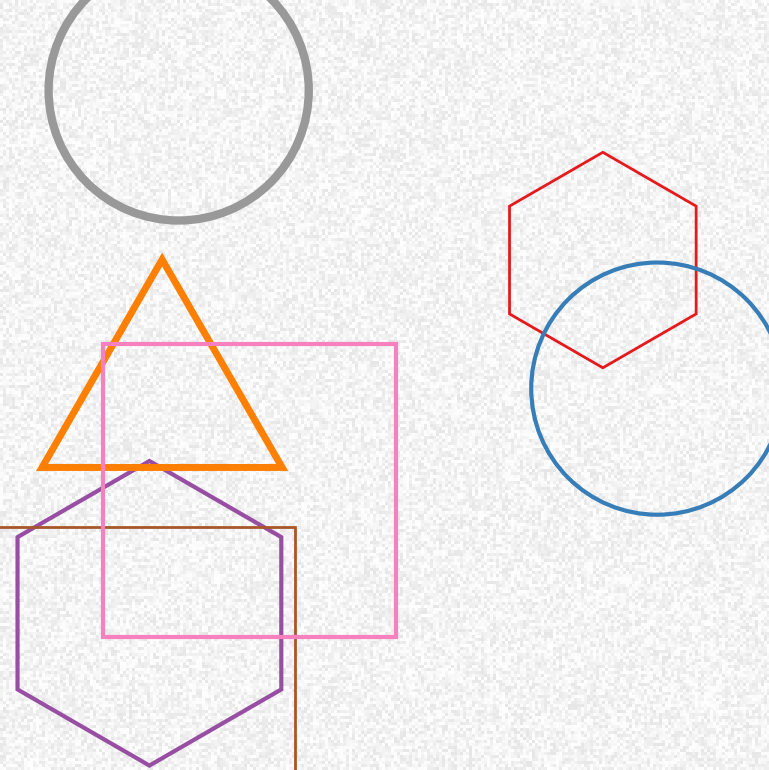[{"shape": "hexagon", "thickness": 1, "radius": 0.7, "center": [0.783, 0.662]}, {"shape": "circle", "thickness": 1.5, "radius": 0.82, "center": [0.854, 0.495]}, {"shape": "hexagon", "thickness": 1.5, "radius": 0.99, "center": [0.194, 0.204]}, {"shape": "triangle", "thickness": 2.5, "radius": 0.9, "center": [0.211, 0.483]}, {"shape": "square", "thickness": 1, "radius": 0.98, "center": [0.187, 0.12]}, {"shape": "square", "thickness": 1.5, "radius": 0.95, "center": [0.324, 0.363]}, {"shape": "circle", "thickness": 3, "radius": 0.84, "center": [0.232, 0.883]}]